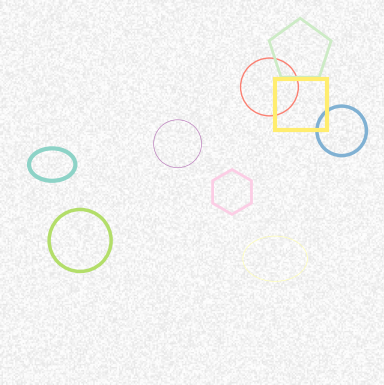[{"shape": "oval", "thickness": 3, "radius": 0.3, "center": [0.136, 0.573]}, {"shape": "oval", "thickness": 0.5, "radius": 0.42, "center": [0.715, 0.328]}, {"shape": "circle", "thickness": 1, "radius": 0.38, "center": [0.7, 0.774]}, {"shape": "circle", "thickness": 2.5, "radius": 0.32, "center": [0.888, 0.66]}, {"shape": "circle", "thickness": 2.5, "radius": 0.4, "center": [0.208, 0.375]}, {"shape": "hexagon", "thickness": 2, "radius": 0.29, "center": [0.603, 0.501]}, {"shape": "circle", "thickness": 0.5, "radius": 0.31, "center": [0.461, 0.627]}, {"shape": "pentagon", "thickness": 2, "radius": 0.42, "center": [0.78, 0.868]}, {"shape": "square", "thickness": 3, "radius": 0.33, "center": [0.782, 0.728]}]